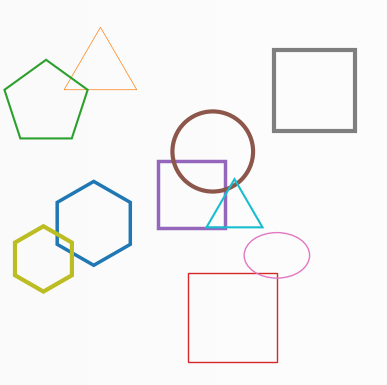[{"shape": "hexagon", "thickness": 2.5, "radius": 0.54, "center": [0.242, 0.42]}, {"shape": "triangle", "thickness": 0.5, "radius": 0.54, "center": [0.259, 0.821]}, {"shape": "pentagon", "thickness": 1.5, "radius": 0.56, "center": [0.119, 0.732]}, {"shape": "square", "thickness": 1, "radius": 0.58, "center": [0.601, 0.176]}, {"shape": "square", "thickness": 2.5, "radius": 0.43, "center": [0.493, 0.496]}, {"shape": "circle", "thickness": 3, "radius": 0.52, "center": [0.549, 0.607]}, {"shape": "oval", "thickness": 1, "radius": 0.42, "center": [0.715, 0.337]}, {"shape": "square", "thickness": 3, "radius": 0.52, "center": [0.813, 0.765]}, {"shape": "hexagon", "thickness": 3, "radius": 0.42, "center": [0.112, 0.327]}, {"shape": "triangle", "thickness": 1.5, "radius": 0.42, "center": [0.605, 0.451]}]